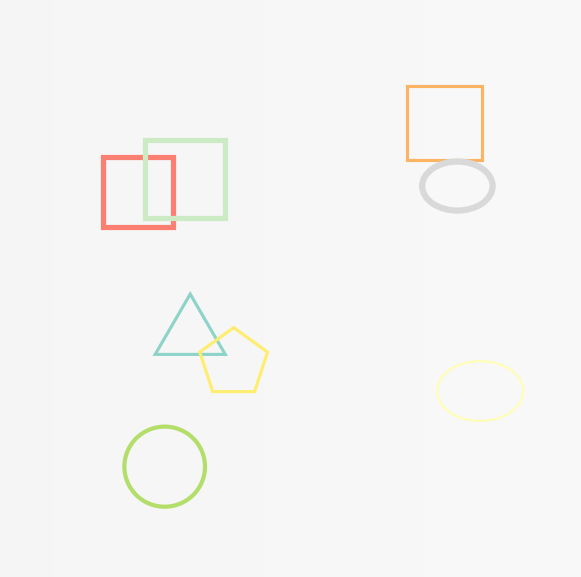[{"shape": "triangle", "thickness": 1.5, "radius": 0.35, "center": [0.327, 0.42]}, {"shape": "oval", "thickness": 1, "radius": 0.37, "center": [0.826, 0.322]}, {"shape": "square", "thickness": 2.5, "radius": 0.3, "center": [0.237, 0.667]}, {"shape": "square", "thickness": 1.5, "radius": 0.32, "center": [0.765, 0.786]}, {"shape": "circle", "thickness": 2, "radius": 0.35, "center": [0.283, 0.191]}, {"shape": "oval", "thickness": 3, "radius": 0.3, "center": [0.787, 0.677]}, {"shape": "square", "thickness": 2.5, "radius": 0.34, "center": [0.318, 0.689]}, {"shape": "pentagon", "thickness": 1.5, "radius": 0.31, "center": [0.402, 0.371]}]